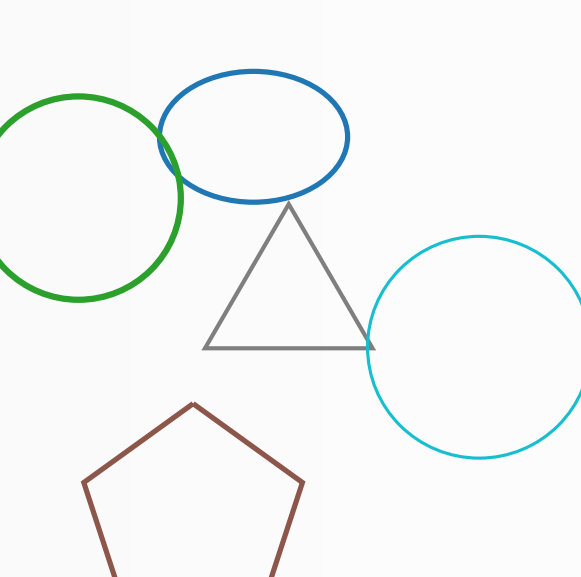[{"shape": "oval", "thickness": 2.5, "radius": 0.81, "center": [0.436, 0.762]}, {"shape": "circle", "thickness": 3, "radius": 0.88, "center": [0.135, 0.656]}, {"shape": "pentagon", "thickness": 2.5, "radius": 0.99, "center": [0.332, 0.102]}, {"shape": "triangle", "thickness": 2, "radius": 0.83, "center": [0.497, 0.479]}, {"shape": "circle", "thickness": 1.5, "radius": 0.96, "center": [0.824, 0.398]}]